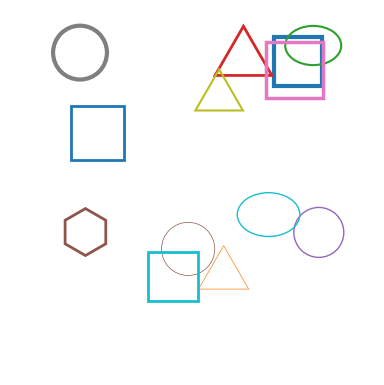[{"shape": "square", "thickness": 2, "radius": 0.35, "center": [0.253, 0.654]}, {"shape": "square", "thickness": 3, "radius": 0.31, "center": [0.774, 0.84]}, {"shape": "triangle", "thickness": 0.5, "radius": 0.38, "center": [0.581, 0.287]}, {"shape": "oval", "thickness": 1.5, "radius": 0.36, "center": [0.814, 0.882]}, {"shape": "triangle", "thickness": 2, "radius": 0.43, "center": [0.632, 0.847]}, {"shape": "circle", "thickness": 1, "radius": 0.32, "center": [0.828, 0.396]}, {"shape": "hexagon", "thickness": 2, "radius": 0.31, "center": [0.222, 0.397]}, {"shape": "circle", "thickness": 0.5, "radius": 0.35, "center": [0.489, 0.354]}, {"shape": "square", "thickness": 2.5, "radius": 0.37, "center": [0.765, 0.818]}, {"shape": "circle", "thickness": 3, "radius": 0.35, "center": [0.208, 0.863]}, {"shape": "triangle", "thickness": 1.5, "radius": 0.36, "center": [0.569, 0.749]}, {"shape": "oval", "thickness": 1, "radius": 0.41, "center": [0.698, 0.443]}, {"shape": "square", "thickness": 2, "radius": 0.32, "center": [0.449, 0.282]}]